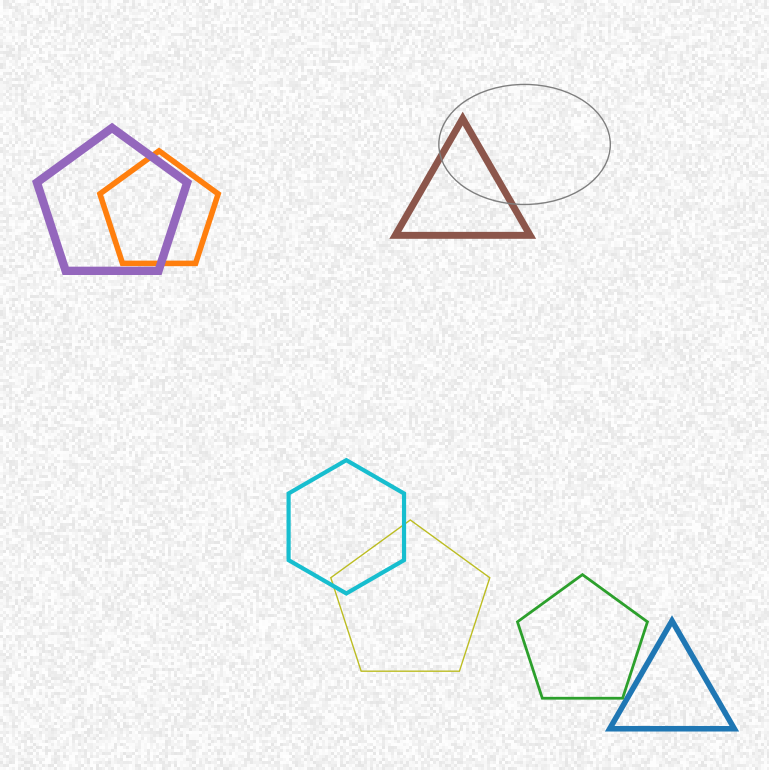[{"shape": "triangle", "thickness": 2, "radius": 0.47, "center": [0.873, 0.1]}, {"shape": "pentagon", "thickness": 2, "radius": 0.4, "center": [0.207, 0.723]}, {"shape": "pentagon", "thickness": 1, "radius": 0.44, "center": [0.756, 0.165]}, {"shape": "pentagon", "thickness": 3, "radius": 0.51, "center": [0.146, 0.731]}, {"shape": "triangle", "thickness": 2.5, "radius": 0.51, "center": [0.601, 0.745]}, {"shape": "oval", "thickness": 0.5, "radius": 0.56, "center": [0.681, 0.812]}, {"shape": "pentagon", "thickness": 0.5, "radius": 0.54, "center": [0.533, 0.216]}, {"shape": "hexagon", "thickness": 1.5, "radius": 0.43, "center": [0.45, 0.316]}]